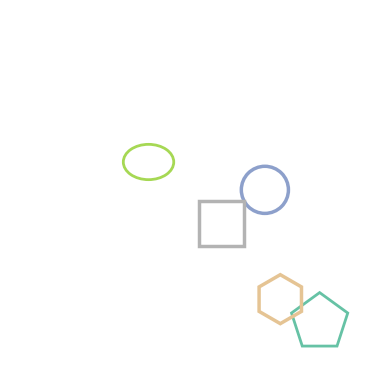[{"shape": "pentagon", "thickness": 2, "radius": 0.38, "center": [0.83, 0.163]}, {"shape": "circle", "thickness": 2.5, "radius": 0.31, "center": [0.688, 0.507]}, {"shape": "oval", "thickness": 2, "radius": 0.33, "center": [0.386, 0.579]}, {"shape": "hexagon", "thickness": 2.5, "radius": 0.32, "center": [0.728, 0.223]}, {"shape": "square", "thickness": 2.5, "radius": 0.29, "center": [0.576, 0.42]}]